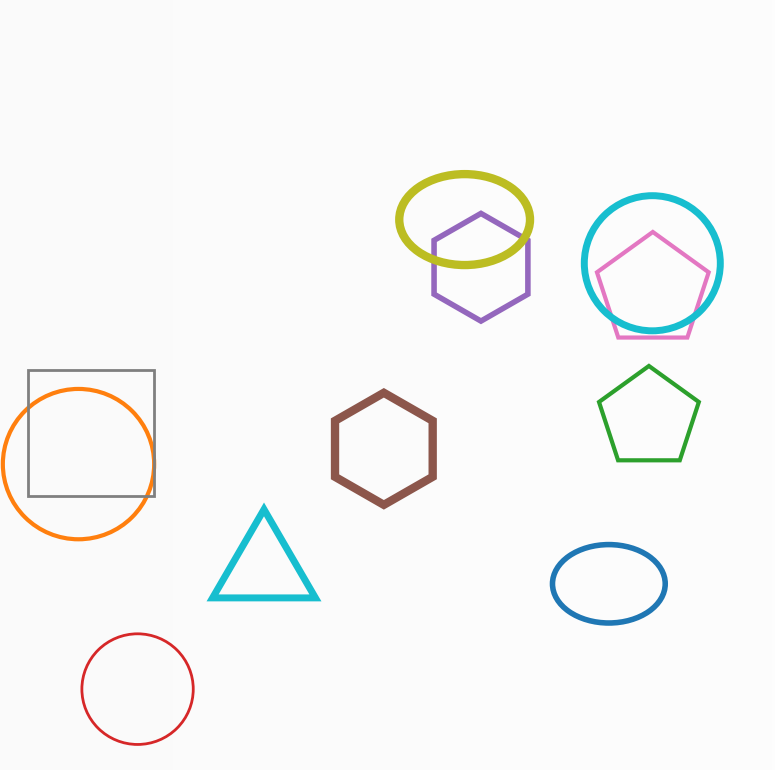[{"shape": "oval", "thickness": 2, "radius": 0.36, "center": [0.786, 0.242]}, {"shape": "circle", "thickness": 1.5, "radius": 0.49, "center": [0.101, 0.397]}, {"shape": "pentagon", "thickness": 1.5, "radius": 0.34, "center": [0.837, 0.457]}, {"shape": "circle", "thickness": 1, "radius": 0.36, "center": [0.178, 0.105]}, {"shape": "hexagon", "thickness": 2, "radius": 0.35, "center": [0.621, 0.653]}, {"shape": "hexagon", "thickness": 3, "radius": 0.36, "center": [0.495, 0.417]}, {"shape": "pentagon", "thickness": 1.5, "radius": 0.38, "center": [0.842, 0.623]}, {"shape": "square", "thickness": 1, "radius": 0.41, "center": [0.118, 0.438]}, {"shape": "oval", "thickness": 3, "radius": 0.42, "center": [0.6, 0.715]}, {"shape": "triangle", "thickness": 2.5, "radius": 0.38, "center": [0.341, 0.262]}, {"shape": "circle", "thickness": 2.5, "radius": 0.44, "center": [0.842, 0.658]}]